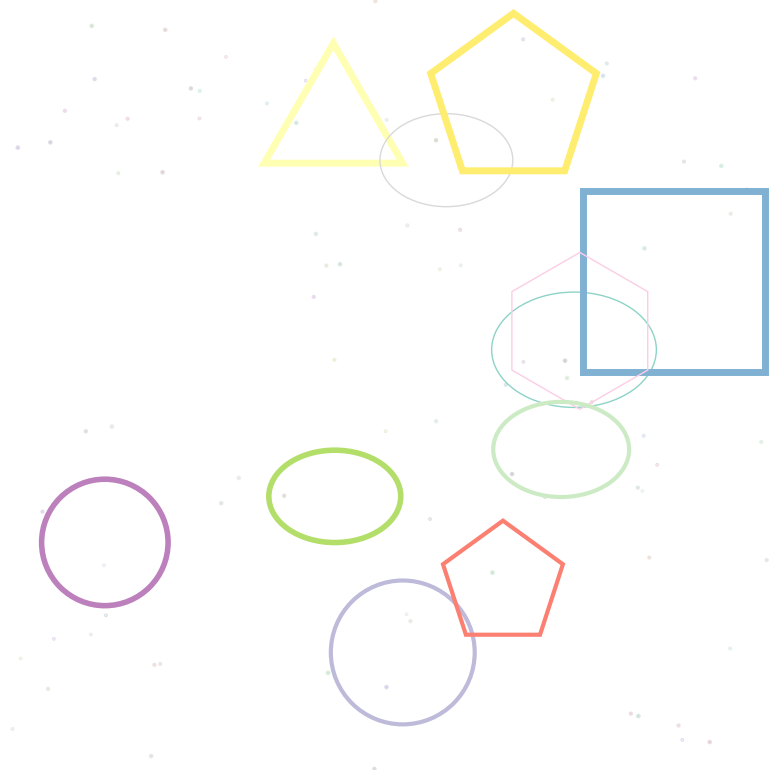[{"shape": "oval", "thickness": 0.5, "radius": 0.53, "center": [0.745, 0.546]}, {"shape": "triangle", "thickness": 2.5, "radius": 0.52, "center": [0.433, 0.84]}, {"shape": "circle", "thickness": 1.5, "radius": 0.47, "center": [0.523, 0.153]}, {"shape": "pentagon", "thickness": 1.5, "radius": 0.41, "center": [0.653, 0.242]}, {"shape": "square", "thickness": 2.5, "radius": 0.59, "center": [0.876, 0.634]}, {"shape": "oval", "thickness": 2, "radius": 0.43, "center": [0.435, 0.355]}, {"shape": "hexagon", "thickness": 0.5, "radius": 0.51, "center": [0.753, 0.57]}, {"shape": "oval", "thickness": 0.5, "radius": 0.43, "center": [0.58, 0.792]}, {"shape": "circle", "thickness": 2, "radius": 0.41, "center": [0.136, 0.296]}, {"shape": "oval", "thickness": 1.5, "radius": 0.44, "center": [0.729, 0.416]}, {"shape": "pentagon", "thickness": 2.5, "radius": 0.57, "center": [0.667, 0.87]}]